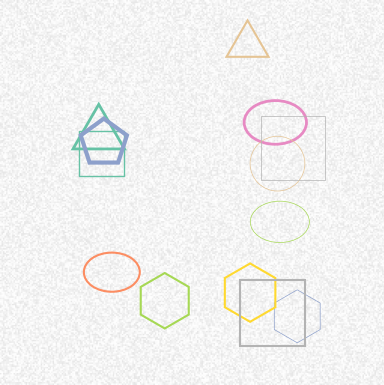[{"shape": "square", "thickness": 1, "radius": 0.29, "center": [0.264, 0.601]}, {"shape": "triangle", "thickness": 2, "radius": 0.39, "center": [0.256, 0.652]}, {"shape": "oval", "thickness": 1.5, "radius": 0.36, "center": [0.29, 0.293]}, {"shape": "hexagon", "thickness": 0.5, "radius": 0.34, "center": [0.772, 0.178]}, {"shape": "pentagon", "thickness": 3, "radius": 0.32, "center": [0.27, 0.629]}, {"shape": "oval", "thickness": 2, "radius": 0.4, "center": [0.715, 0.682]}, {"shape": "hexagon", "thickness": 1.5, "radius": 0.36, "center": [0.428, 0.219]}, {"shape": "oval", "thickness": 0.5, "radius": 0.38, "center": [0.727, 0.424]}, {"shape": "hexagon", "thickness": 1.5, "radius": 0.38, "center": [0.65, 0.24]}, {"shape": "circle", "thickness": 0.5, "radius": 0.36, "center": [0.721, 0.575]}, {"shape": "triangle", "thickness": 1.5, "radius": 0.32, "center": [0.643, 0.884]}, {"shape": "square", "thickness": 0.5, "radius": 0.42, "center": [0.76, 0.615]}, {"shape": "square", "thickness": 1.5, "radius": 0.43, "center": [0.708, 0.186]}]